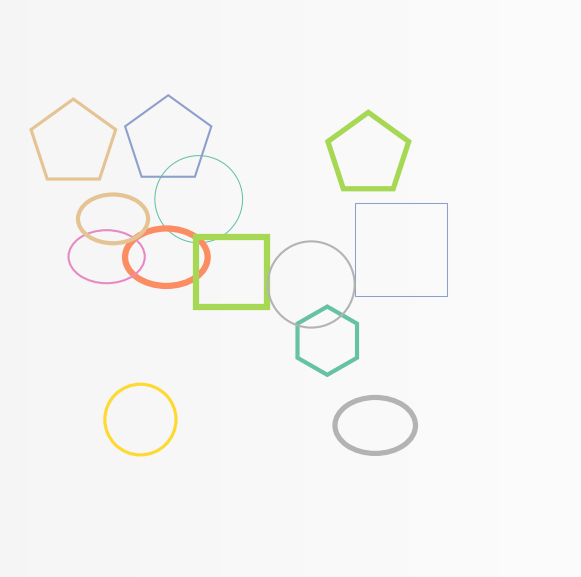[{"shape": "hexagon", "thickness": 2, "radius": 0.3, "center": [0.563, 0.409]}, {"shape": "circle", "thickness": 0.5, "radius": 0.38, "center": [0.342, 0.654]}, {"shape": "oval", "thickness": 3, "radius": 0.36, "center": [0.286, 0.554]}, {"shape": "square", "thickness": 0.5, "radius": 0.4, "center": [0.69, 0.567]}, {"shape": "pentagon", "thickness": 1, "radius": 0.39, "center": [0.289, 0.756]}, {"shape": "oval", "thickness": 1, "radius": 0.33, "center": [0.183, 0.555]}, {"shape": "pentagon", "thickness": 2.5, "radius": 0.37, "center": [0.634, 0.731]}, {"shape": "square", "thickness": 3, "radius": 0.31, "center": [0.398, 0.528]}, {"shape": "circle", "thickness": 1.5, "radius": 0.31, "center": [0.242, 0.273]}, {"shape": "oval", "thickness": 2, "radius": 0.3, "center": [0.194, 0.62]}, {"shape": "pentagon", "thickness": 1.5, "radius": 0.38, "center": [0.126, 0.751]}, {"shape": "circle", "thickness": 1, "radius": 0.37, "center": [0.535, 0.507]}, {"shape": "oval", "thickness": 2.5, "radius": 0.35, "center": [0.646, 0.262]}]